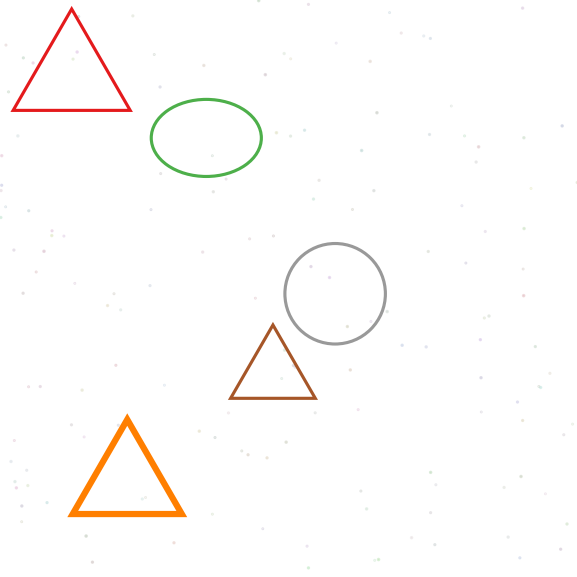[{"shape": "triangle", "thickness": 1.5, "radius": 0.59, "center": [0.124, 0.867]}, {"shape": "oval", "thickness": 1.5, "radius": 0.48, "center": [0.357, 0.76]}, {"shape": "triangle", "thickness": 3, "radius": 0.55, "center": [0.22, 0.164]}, {"shape": "triangle", "thickness": 1.5, "radius": 0.42, "center": [0.473, 0.352]}, {"shape": "circle", "thickness": 1.5, "radius": 0.44, "center": [0.58, 0.49]}]